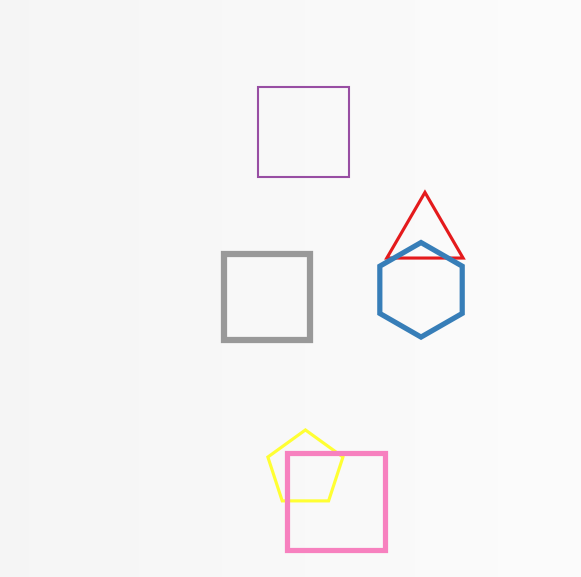[{"shape": "triangle", "thickness": 1.5, "radius": 0.38, "center": [0.731, 0.59]}, {"shape": "hexagon", "thickness": 2.5, "radius": 0.41, "center": [0.724, 0.497]}, {"shape": "square", "thickness": 1, "radius": 0.39, "center": [0.522, 0.771]}, {"shape": "pentagon", "thickness": 1.5, "radius": 0.34, "center": [0.525, 0.187]}, {"shape": "square", "thickness": 2.5, "radius": 0.42, "center": [0.578, 0.131]}, {"shape": "square", "thickness": 3, "radius": 0.37, "center": [0.459, 0.484]}]